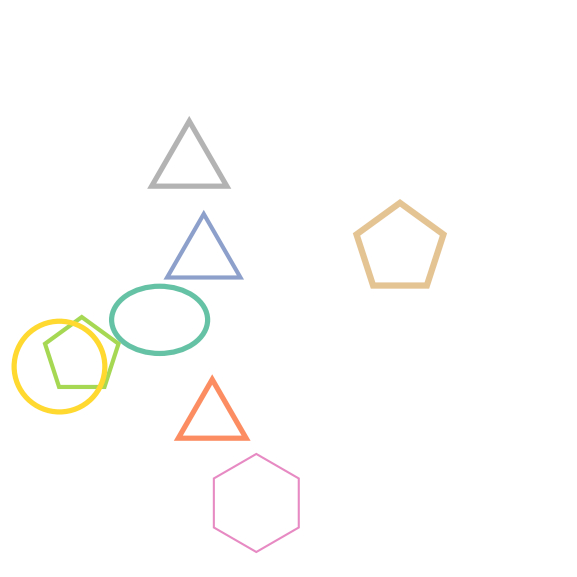[{"shape": "oval", "thickness": 2.5, "radius": 0.42, "center": [0.276, 0.445]}, {"shape": "triangle", "thickness": 2.5, "radius": 0.34, "center": [0.367, 0.274]}, {"shape": "triangle", "thickness": 2, "radius": 0.37, "center": [0.353, 0.555]}, {"shape": "hexagon", "thickness": 1, "radius": 0.42, "center": [0.444, 0.128]}, {"shape": "pentagon", "thickness": 2, "radius": 0.33, "center": [0.142, 0.383]}, {"shape": "circle", "thickness": 2.5, "radius": 0.39, "center": [0.103, 0.364]}, {"shape": "pentagon", "thickness": 3, "radius": 0.4, "center": [0.693, 0.569]}, {"shape": "triangle", "thickness": 2.5, "radius": 0.38, "center": [0.328, 0.714]}]